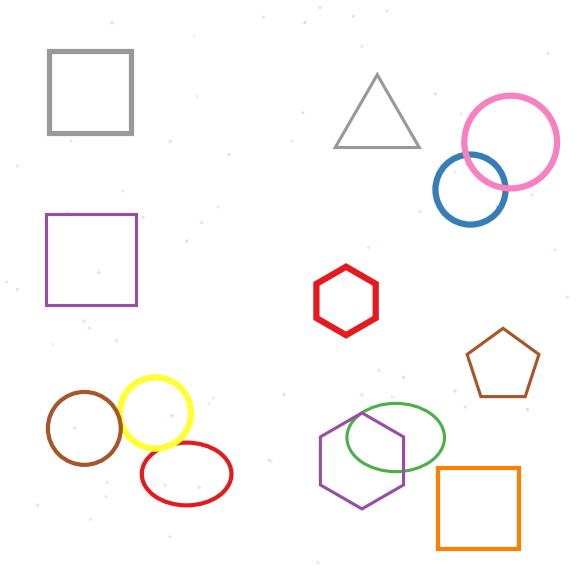[{"shape": "hexagon", "thickness": 3, "radius": 0.3, "center": [0.599, 0.478]}, {"shape": "oval", "thickness": 2, "radius": 0.39, "center": [0.323, 0.178]}, {"shape": "circle", "thickness": 3, "radius": 0.3, "center": [0.815, 0.671]}, {"shape": "oval", "thickness": 1.5, "radius": 0.42, "center": [0.685, 0.242]}, {"shape": "hexagon", "thickness": 1.5, "radius": 0.42, "center": [0.627, 0.201]}, {"shape": "square", "thickness": 1.5, "radius": 0.39, "center": [0.157, 0.549]}, {"shape": "square", "thickness": 2, "radius": 0.35, "center": [0.829, 0.119]}, {"shape": "circle", "thickness": 3, "radius": 0.31, "center": [0.269, 0.284]}, {"shape": "circle", "thickness": 2, "radius": 0.32, "center": [0.146, 0.257]}, {"shape": "pentagon", "thickness": 1.5, "radius": 0.33, "center": [0.871, 0.365]}, {"shape": "circle", "thickness": 3, "radius": 0.4, "center": [0.884, 0.753]}, {"shape": "triangle", "thickness": 1.5, "radius": 0.42, "center": [0.653, 0.786]}, {"shape": "square", "thickness": 2.5, "radius": 0.36, "center": [0.157, 0.839]}]